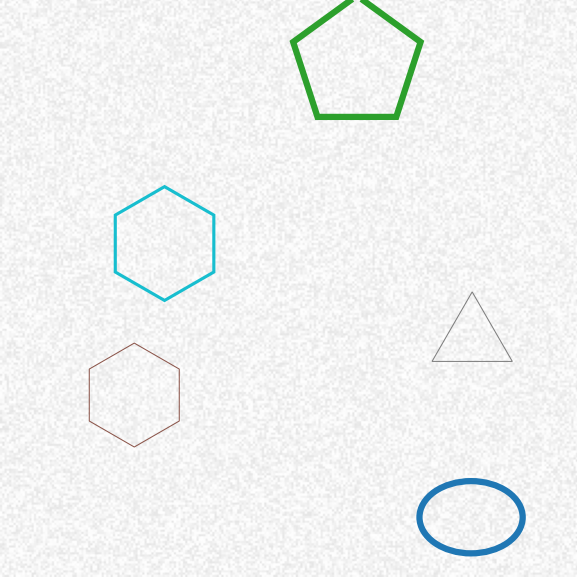[{"shape": "oval", "thickness": 3, "radius": 0.45, "center": [0.816, 0.103]}, {"shape": "pentagon", "thickness": 3, "radius": 0.58, "center": [0.618, 0.891]}, {"shape": "hexagon", "thickness": 0.5, "radius": 0.45, "center": [0.233, 0.315]}, {"shape": "triangle", "thickness": 0.5, "radius": 0.4, "center": [0.818, 0.413]}, {"shape": "hexagon", "thickness": 1.5, "radius": 0.49, "center": [0.285, 0.577]}]